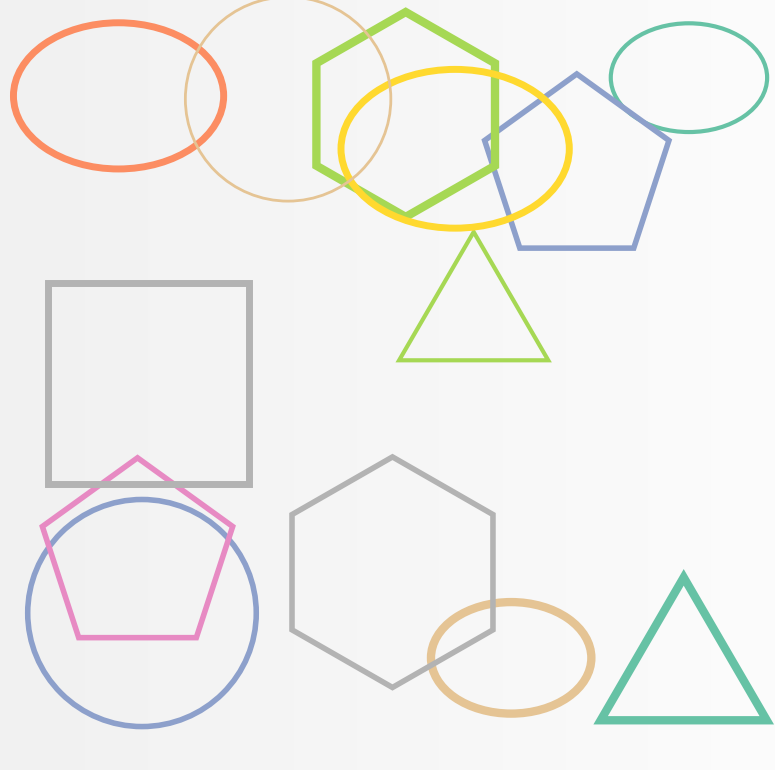[{"shape": "triangle", "thickness": 3, "radius": 0.62, "center": [0.882, 0.126]}, {"shape": "oval", "thickness": 1.5, "radius": 0.5, "center": [0.889, 0.899]}, {"shape": "oval", "thickness": 2.5, "radius": 0.68, "center": [0.153, 0.876]}, {"shape": "pentagon", "thickness": 2, "radius": 0.63, "center": [0.744, 0.779]}, {"shape": "circle", "thickness": 2, "radius": 0.74, "center": [0.183, 0.204]}, {"shape": "pentagon", "thickness": 2, "radius": 0.65, "center": [0.177, 0.276]}, {"shape": "triangle", "thickness": 1.5, "radius": 0.56, "center": [0.611, 0.588]}, {"shape": "hexagon", "thickness": 3, "radius": 0.67, "center": [0.523, 0.851]}, {"shape": "oval", "thickness": 2.5, "radius": 0.74, "center": [0.587, 0.807]}, {"shape": "circle", "thickness": 1, "radius": 0.66, "center": [0.372, 0.871]}, {"shape": "oval", "thickness": 3, "radius": 0.52, "center": [0.66, 0.146]}, {"shape": "square", "thickness": 2.5, "radius": 0.65, "center": [0.192, 0.502]}, {"shape": "hexagon", "thickness": 2, "radius": 0.75, "center": [0.506, 0.257]}]